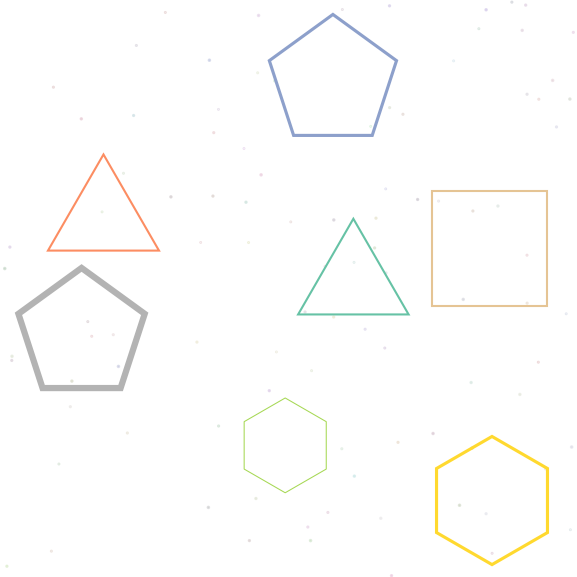[{"shape": "triangle", "thickness": 1, "radius": 0.55, "center": [0.612, 0.51]}, {"shape": "triangle", "thickness": 1, "radius": 0.55, "center": [0.179, 0.621]}, {"shape": "pentagon", "thickness": 1.5, "radius": 0.58, "center": [0.576, 0.858]}, {"shape": "hexagon", "thickness": 0.5, "radius": 0.41, "center": [0.494, 0.228]}, {"shape": "hexagon", "thickness": 1.5, "radius": 0.55, "center": [0.852, 0.132]}, {"shape": "square", "thickness": 1, "radius": 0.5, "center": [0.848, 0.569]}, {"shape": "pentagon", "thickness": 3, "radius": 0.57, "center": [0.141, 0.42]}]